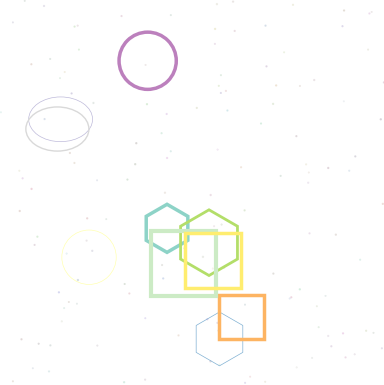[{"shape": "hexagon", "thickness": 2.5, "radius": 0.31, "center": [0.434, 0.407]}, {"shape": "circle", "thickness": 0.5, "radius": 0.35, "center": [0.231, 0.332]}, {"shape": "oval", "thickness": 0.5, "radius": 0.42, "center": [0.157, 0.69]}, {"shape": "hexagon", "thickness": 0.5, "radius": 0.35, "center": [0.57, 0.12]}, {"shape": "square", "thickness": 2.5, "radius": 0.29, "center": [0.626, 0.177]}, {"shape": "hexagon", "thickness": 2, "radius": 0.43, "center": [0.543, 0.37]}, {"shape": "oval", "thickness": 1, "radius": 0.41, "center": [0.149, 0.665]}, {"shape": "circle", "thickness": 2.5, "radius": 0.37, "center": [0.384, 0.842]}, {"shape": "square", "thickness": 3, "radius": 0.42, "center": [0.477, 0.316]}, {"shape": "square", "thickness": 2.5, "radius": 0.36, "center": [0.553, 0.324]}]